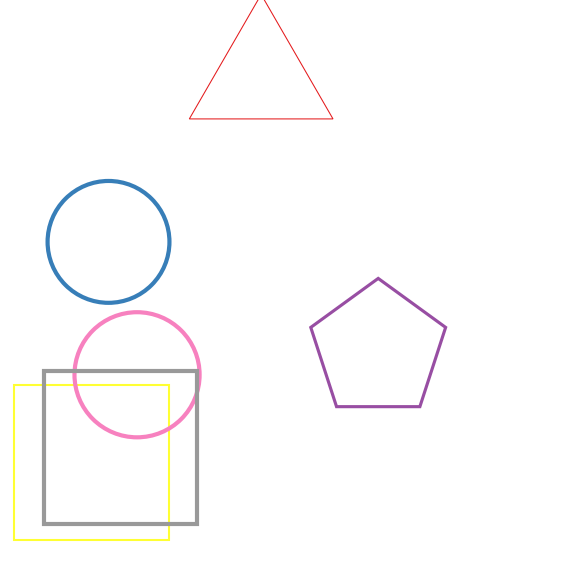[{"shape": "triangle", "thickness": 0.5, "radius": 0.72, "center": [0.452, 0.865]}, {"shape": "circle", "thickness": 2, "radius": 0.53, "center": [0.188, 0.58]}, {"shape": "pentagon", "thickness": 1.5, "radius": 0.61, "center": [0.655, 0.394]}, {"shape": "square", "thickness": 1, "radius": 0.67, "center": [0.158, 0.198]}, {"shape": "circle", "thickness": 2, "radius": 0.54, "center": [0.237, 0.35]}, {"shape": "square", "thickness": 2, "radius": 0.67, "center": [0.209, 0.224]}]